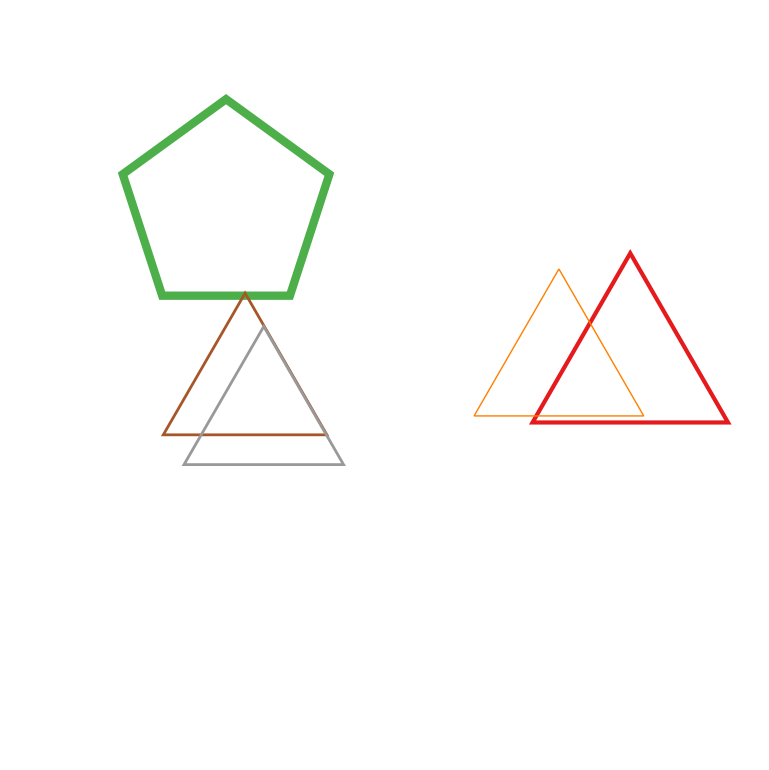[{"shape": "triangle", "thickness": 1.5, "radius": 0.73, "center": [0.819, 0.525]}, {"shape": "pentagon", "thickness": 3, "radius": 0.71, "center": [0.294, 0.73]}, {"shape": "triangle", "thickness": 0.5, "radius": 0.64, "center": [0.726, 0.523]}, {"shape": "triangle", "thickness": 1, "radius": 0.61, "center": [0.318, 0.497]}, {"shape": "triangle", "thickness": 1, "radius": 0.6, "center": [0.343, 0.456]}]